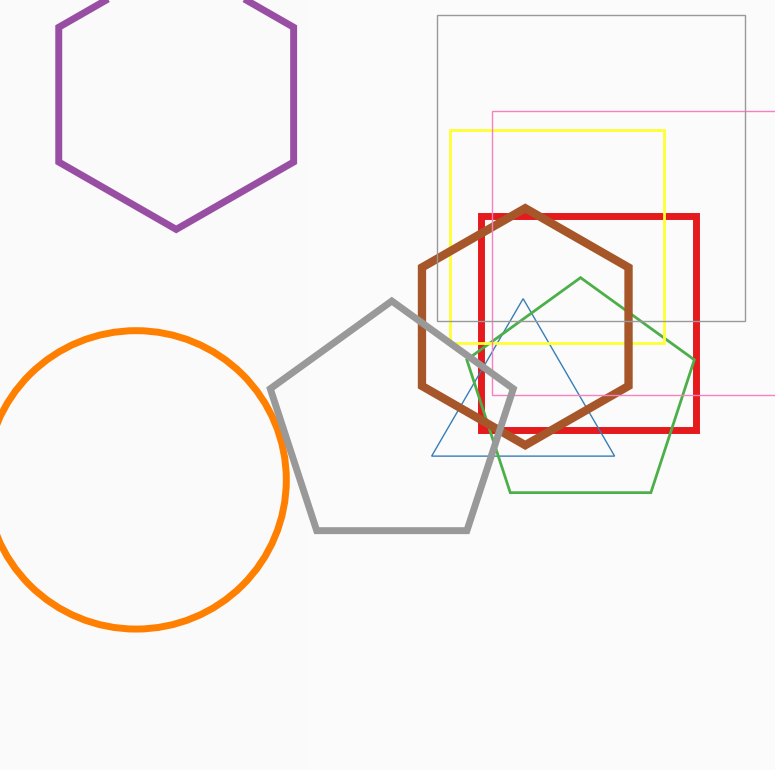[{"shape": "square", "thickness": 2.5, "radius": 0.7, "center": [0.76, 0.581]}, {"shape": "triangle", "thickness": 0.5, "radius": 0.68, "center": [0.675, 0.476]}, {"shape": "pentagon", "thickness": 1, "radius": 0.77, "center": [0.749, 0.485]}, {"shape": "hexagon", "thickness": 2.5, "radius": 0.87, "center": [0.227, 0.877]}, {"shape": "circle", "thickness": 2.5, "radius": 0.97, "center": [0.176, 0.377]}, {"shape": "square", "thickness": 1, "radius": 0.69, "center": [0.718, 0.693]}, {"shape": "hexagon", "thickness": 3, "radius": 0.77, "center": [0.678, 0.576]}, {"shape": "square", "thickness": 0.5, "radius": 0.92, "center": [0.819, 0.672]}, {"shape": "square", "thickness": 0.5, "radius": 0.99, "center": [0.763, 0.782]}, {"shape": "pentagon", "thickness": 2.5, "radius": 0.82, "center": [0.506, 0.444]}]